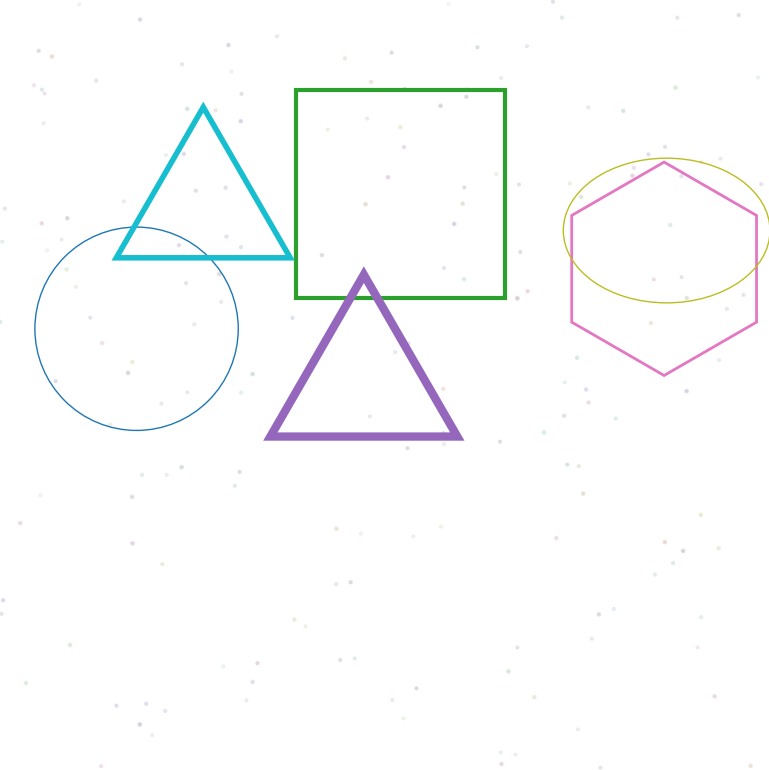[{"shape": "circle", "thickness": 0.5, "radius": 0.66, "center": [0.177, 0.573]}, {"shape": "square", "thickness": 1.5, "radius": 0.68, "center": [0.52, 0.748]}, {"shape": "triangle", "thickness": 3, "radius": 0.7, "center": [0.473, 0.503]}, {"shape": "hexagon", "thickness": 1, "radius": 0.69, "center": [0.862, 0.651]}, {"shape": "oval", "thickness": 0.5, "radius": 0.67, "center": [0.866, 0.701]}, {"shape": "triangle", "thickness": 2, "radius": 0.65, "center": [0.264, 0.73]}]